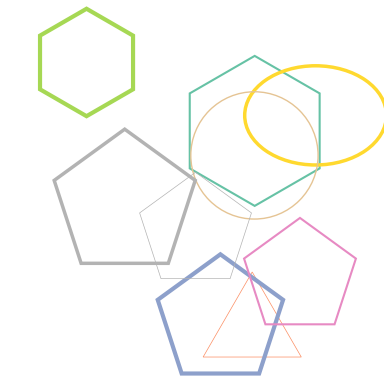[{"shape": "hexagon", "thickness": 1.5, "radius": 0.97, "center": [0.662, 0.66]}, {"shape": "triangle", "thickness": 0.5, "radius": 0.74, "center": [0.655, 0.146]}, {"shape": "pentagon", "thickness": 3, "radius": 0.86, "center": [0.572, 0.168]}, {"shape": "pentagon", "thickness": 1.5, "radius": 0.76, "center": [0.779, 0.281]}, {"shape": "hexagon", "thickness": 3, "radius": 0.7, "center": [0.225, 0.838]}, {"shape": "oval", "thickness": 2.5, "radius": 0.92, "center": [0.82, 0.7]}, {"shape": "circle", "thickness": 1, "radius": 0.83, "center": [0.661, 0.596]}, {"shape": "pentagon", "thickness": 2.5, "radius": 0.96, "center": [0.324, 0.472]}, {"shape": "pentagon", "thickness": 0.5, "radius": 0.76, "center": [0.508, 0.4]}]